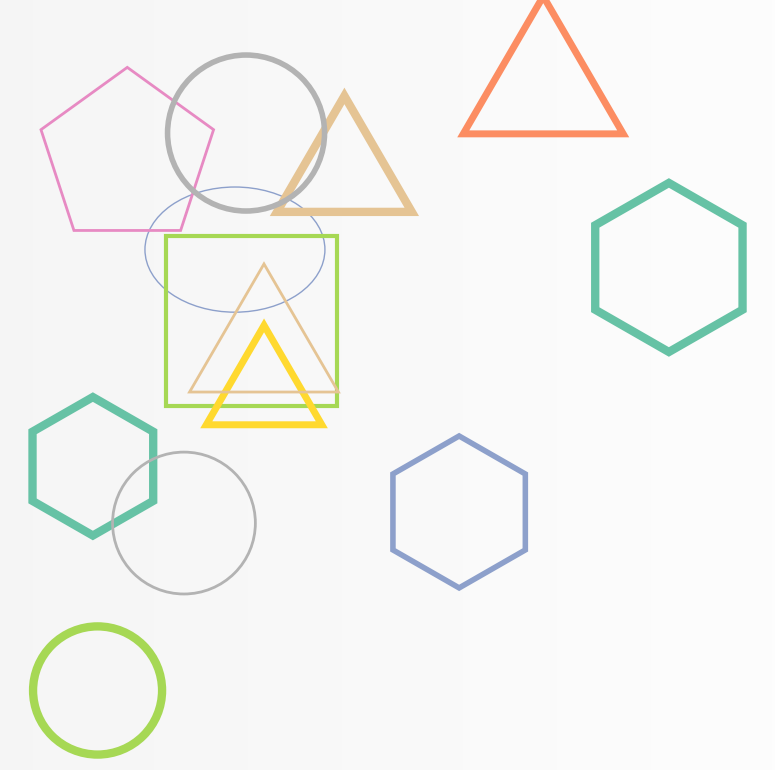[{"shape": "hexagon", "thickness": 3, "radius": 0.55, "center": [0.863, 0.653]}, {"shape": "hexagon", "thickness": 3, "radius": 0.45, "center": [0.12, 0.394]}, {"shape": "triangle", "thickness": 2.5, "radius": 0.6, "center": [0.701, 0.886]}, {"shape": "oval", "thickness": 0.5, "radius": 0.58, "center": [0.303, 0.676]}, {"shape": "hexagon", "thickness": 2, "radius": 0.49, "center": [0.592, 0.335]}, {"shape": "pentagon", "thickness": 1, "radius": 0.59, "center": [0.164, 0.795]}, {"shape": "circle", "thickness": 3, "radius": 0.42, "center": [0.126, 0.103]}, {"shape": "square", "thickness": 1.5, "radius": 0.55, "center": [0.325, 0.583]}, {"shape": "triangle", "thickness": 2.5, "radius": 0.43, "center": [0.341, 0.491]}, {"shape": "triangle", "thickness": 1, "radius": 0.55, "center": [0.341, 0.546]}, {"shape": "triangle", "thickness": 3, "radius": 0.5, "center": [0.444, 0.775]}, {"shape": "circle", "thickness": 2, "radius": 0.51, "center": [0.317, 0.827]}, {"shape": "circle", "thickness": 1, "radius": 0.46, "center": [0.237, 0.321]}]